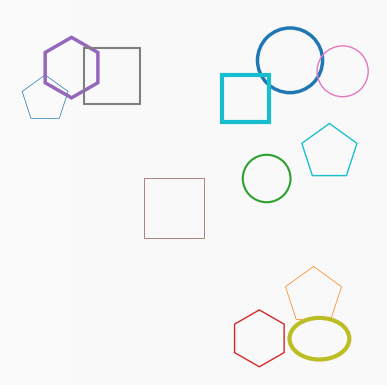[{"shape": "circle", "thickness": 2.5, "radius": 0.42, "center": [0.748, 0.843]}, {"shape": "pentagon", "thickness": 0.5, "radius": 0.31, "center": [0.116, 0.743]}, {"shape": "pentagon", "thickness": 0.5, "radius": 0.38, "center": [0.809, 0.232]}, {"shape": "circle", "thickness": 1.5, "radius": 0.31, "center": [0.688, 0.536]}, {"shape": "hexagon", "thickness": 1, "radius": 0.37, "center": [0.669, 0.121]}, {"shape": "hexagon", "thickness": 2.5, "radius": 0.39, "center": [0.185, 0.824]}, {"shape": "square", "thickness": 0.5, "radius": 0.39, "center": [0.449, 0.46]}, {"shape": "circle", "thickness": 1, "radius": 0.33, "center": [0.884, 0.815]}, {"shape": "square", "thickness": 1.5, "radius": 0.36, "center": [0.289, 0.802]}, {"shape": "oval", "thickness": 3, "radius": 0.39, "center": [0.824, 0.12]}, {"shape": "pentagon", "thickness": 1, "radius": 0.37, "center": [0.85, 0.604]}, {"shape": "square", "thickness": 3, "radius": 0.3, "center": [0.634, 0.744]}]